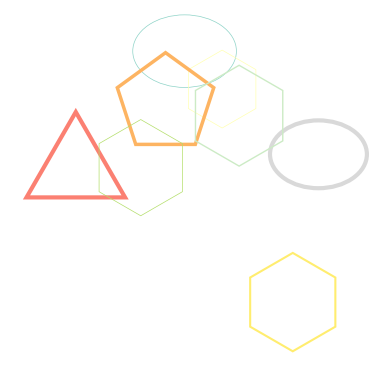[{"shape": "oval", "thickness": 0.5, "radius": 0.67, "center": [0.479, 0.867]}, {"shape": "hexagon", "thickness": 0.5, "radius": 0.51, "center": [0.577, 0.769]}, {"shape": "triangle", "thickness": 3, "radius": 0.74, "center": [0.197, 0.561]}, {"shape": "pentagon", "thickness": 2.5, "radius": 0.66, "center": [0.43, 0.731]}, {"shape": "hexagon", "thickness": 0.5, "radius": 0.62, "center": [0.366, 0.565]}, {"shape": "oval", "thickness": 3, "radius": 0.63, "center": [0.827, 0.599]}, {"shape": "hexagon", "thickness": 1, "radius": 0.65, "center": [0.621, 0.699]}, {"shape": "hexagon", "thickness": 1.5, "radius": 0.64, "center": [0.76, 0.215]}]